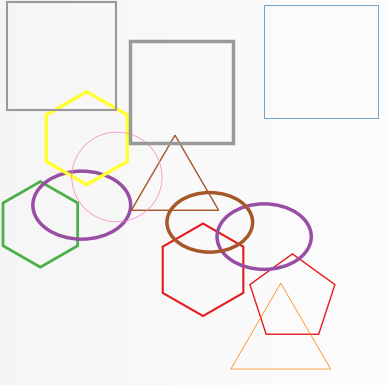[{"shape": "pentagon", "thickness": 1, "radius": 0.58, "center": [0.755, 0.225]}, {"shape": "hexagon", "thickness": 1.5, "radius": 0.6, "center": [0.524, 0.299]}, {"shape": "square", "thickness": 0.5, "radius": 0.73, "center": [0.829, 0.841]}, {"shape": "hexagon", "thickness": 2, "radius": 0.56, "center": [0.104, 0.417]}, {"shape": "oval", "thickness": 2.5, "radius": 0.61, "center": [0.682, 0.385]}, {"shape": "oval", "thickness": 2.5, "radius": 0.63, "center": [0.211, 0.467]}, {"shape": "triangle", "thickness": 0.5, "radius": 0.74, "center": [0.725, 0.116]}, {"shape": "hexagon", "thickness": 2.5, "radius": 0.6, "center": [0.224, 0.641]}, {"shape": "oval", "thickness": 2.5, "radius": 0.55, "center": [0.541, 0.422]}, {"shape": "triangle", "thickness": 1, "radius": 0.65, "center": [0.452, 0.519]}, {"shape": "circle", "thickness": 0.5, "radius": 0.58, "center": [0.302, 0.54]}, {"shape": "square", "thickness": 2.5, "radius": 0.66, "center": [0.469, 0.762]}, {"shape": "square", "thickness": 1.5, "radius": 0.7, "center": [0.158, 0.855]}]